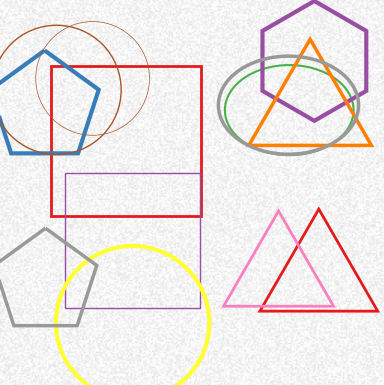[{"shape": "square", "thickness": 2, "radius": 0.97, "center": [0.327, 0.634]}, {"shape": "triangle", "thickness": 2, "radius": 0.88, "center": [0.828, 0.28]}, {"shape": "pentagon", "thickness": 3, "radius": 0.74, "center": [0.116, 0.721]}, {"shape": "oval", "thickness": 1.5, "radius": 0.84, "center": [0.751, 0.714]}, {"shape": "square", "thickness": 1, "radius": 0.88, "center": [0.344, 0.375]}, {"shape": "hexagon", "thickness": 3, "radius": 0.78, "center": [0.817, 0.842]}, {"shape": "triangle", "thickness": 2.5, "radius": 0.92, "center": [0.806, 0.714]}, {"shape": "circle", "thickness": 3, "radius": 1.0, "center": [0.344, 0.162]}, {"shape": "circle", "thickness": 0.5, "radius": 0.74, "center": [0.241, 0.796]}, {"shape": "circle", "thickness": 1, "radius": 0.84, "center": [0.147, 0.767]}, {"shape": "triangle", "thickness": 2, "radius": 0.82, "center": [0.724, 0.287]}, {"shape": "oval", "thickness": 2.5, "radius": 0.91, "center": [0.749, 0.727]}, {"shape": "pentagon", "thickness": 2.5, "radius": 0.7, "center": [0.118, 0.267]}]